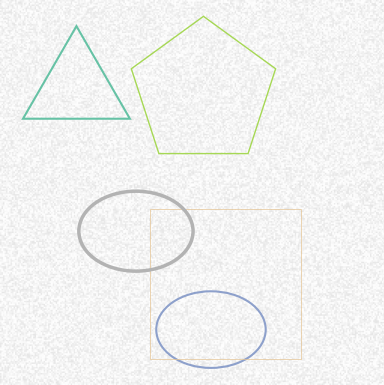[{"shape": "triangle", "thickness": 1.5, "radius": 0.8, "center": [0.199, 0.772]}, {"shape": "oval", "thickness": 1.5, "radius": 0.71, "center": [0.548, 0.144]}, {"shape": "pentagon", "thickness": 1, "radius": 0.99, "center": [0.528, 0.761]}, {"shape": "square", "thickness": 0.5, "radius": 0.98, "center": [0.586, 0.262]}, {"shape": "oval", "thickness": 2.5, "radius": 0.74, "center": [0.353, 0.4]}]